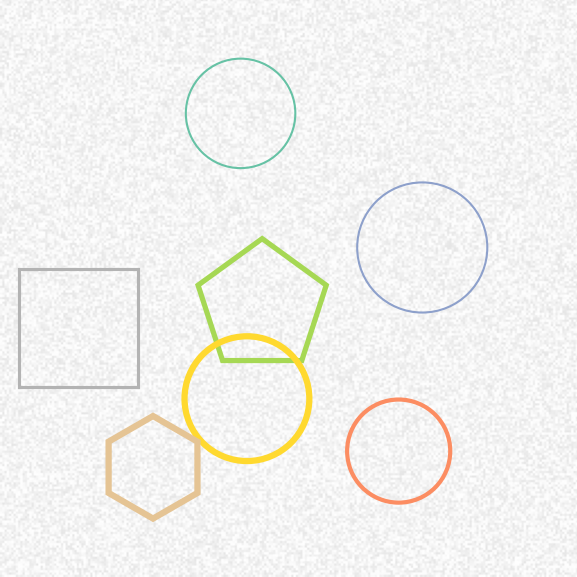[{"shape": "circle", "thickness": 1, "radius": 0.47, "center": [0.417, 0.803]}, {"shape": "circle", "thickness": 2, "radius": 0.45, "center": [0.69, 0.218]}, {"shape": "circle", "thickness": 1, "radius": 0.56, "center": [0.731, 0.571]}, {"shape": "pentagon", "thickness": 2.5, "radius": 0.58, "center": [0.454, 0.469]}, {"shape": "circle", "thickness": 3, "radius": 0.54, "center": [0.428, 0.309]}, {"shape": "hexagon", "thickness": 3, "radius": 0.44, "center": [0.265, 0.19]}, {"shape": "square", "thickness": 1.5, "radius": 0.51, "center": [0.135, 0.431]}]